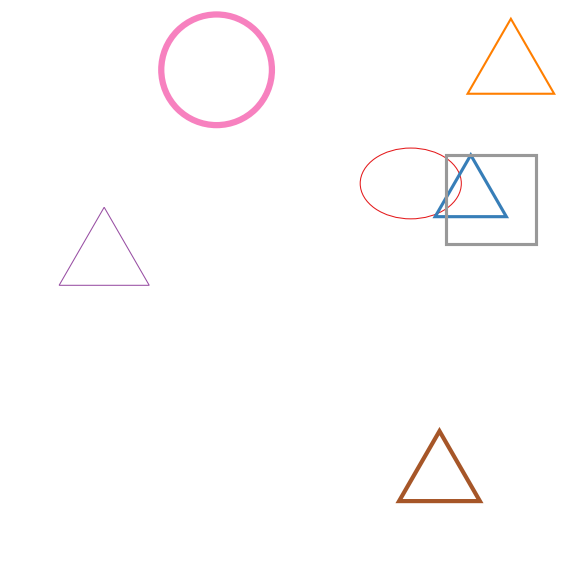[{"shape": "oval", "thickness": 0.5, "radius": 0.44, "center": [0.711, 0.681]}, {"shape": "triangle", "thickness": 1.5, "radius": 0.36, "center": [0.815, 0.66]}, {"shape": "triangle", "thickness": 0.5, "radius": 0.45, "center": [0.18, 0.55]}, {"shape": "triangle", "thickness": 1, "radius": 0.43, "center": [0.885, 0.88]}, {"shape": "triangle", "thickness": 2, "radius": 0.4, "center": [0.761, 0.172]}, {"shape": "circle", "thickness": 3, "radius": 0.48, "center": [0.375, 0.878]}, {"shape": "square", "thickness": 1.5, "radius": 0.39, "center": [0.85, 0.654]}]